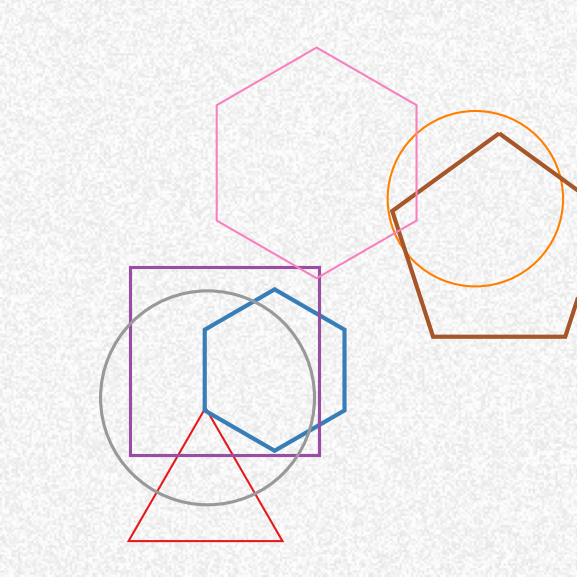[{"shape": "triangle", "thickness": 1, "radius": 0.77, "center": [0.356, 0.139]}, {"shape": "hexagon", "thickness": 2, "radius": 0.7, "center": [0.476, 0.358]}, {"shape": "square", "thickness": 1.5, "radius": 0.82, "center": [0.389, 0.374]}, {"shape": "circle", "thickness": 1, "radius": 0.76, "center": [0.823, 0.655]}, {"shape": "pentagon", "thickness": 2, "radius": 0.97, "center": [0.864, 0.574]}, {"shape": "hexagon", "thickness": 1, "radius": 1.0, "center": [0.548, 0.717]}, {"shape": "circle", "thickness": 1.5, "radius": 0.93, "center": [0.359, 0.31]}]